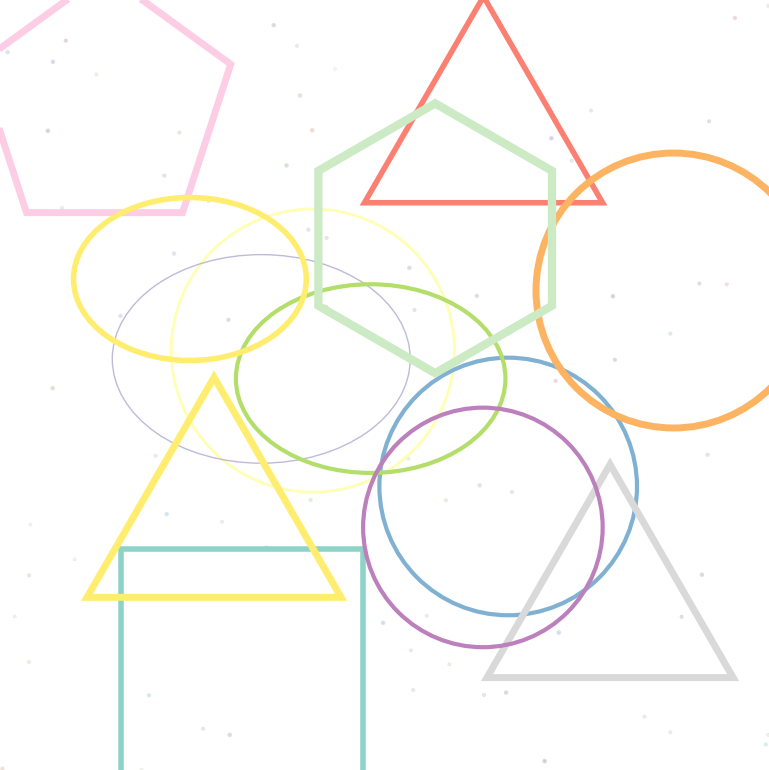[{"shape": "square", "thickness": 2, "radius": 0.79, "center": [0.314, 0.13]}, {"shape": "circle", "thickness": 1, "radius": 0.92, "center": [0.406, 0.545]}, {"shape": "oval", "thickness": 0.5, "radius": 0.97, "center": [0.339, 0.534]}, {"shape": "triangle", "thickness": 2, "radius": 0.89, "center": [0.628, 0.826]}, {"shape": "circle", "thickness": 1.5, "radius": 0.84, "center": [0.66, 0.368]}, {"shape": "circle", "thickness": 2.5, "radius": 0.89, "center": [0.875, 0.623]}, {"shape": "oval", "thickness": 1.5, "radius": 0.88, "center": [0.481, 0.508]}, {"shape": "pentagon", "thickness": 2.5, "radius": 0.86, "center": [0.136, 0.863]}, {"shape": "triangle", "thickness": 2.5, "radius": 0.92, "center": [0.792, 0.212]}, {"shape": "circle", "thickness": 1.5, "radius": 0.78, "center": [0.627, 0.315]}, {"shape": "hexagon", "thickness": 3, "radius": 0.88, "center": [0.565, 0.691]}, {"shape": "oval", "thickness": 2, "radius": 0.76, "center": [0.247, 0.638]}, {"shape": "triangle", "thickness": 2.5, "radius": 0.95, "center": [0.278, 0.319]}]